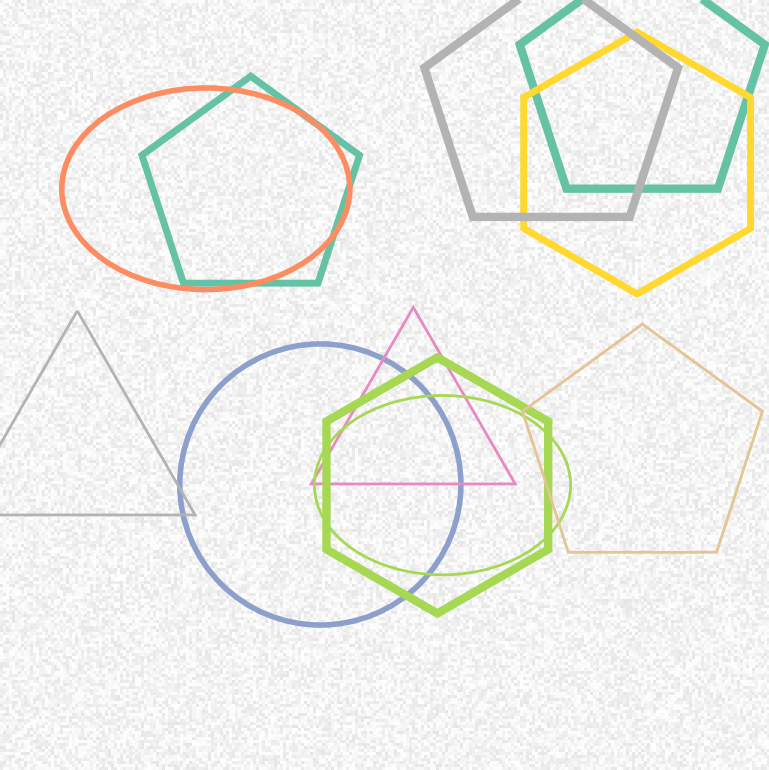[{"shape": "pentagon", "thickness": 2.5, "radius": 0.74, "center": [0.326, 0.752]}, {"shape": "pentagon", "thickness": 3, "radius": 0.84, "center": [0.834, 0.89]}, {"shape": "oval", "thickness": 2, "radius": 0.94, "center": [0.267, 0.755]}, {"shape": "circle", "thickness": 2, "radius": 0.91, "center": [0.416, 0.371]}, {"shape": "triangle", "thickness": 1, "radius": 0.76, "center": [0.537, 0.448]}, {"shape": "hexagon", "thickness": 3, "radius": 0.83, "center": [0.568, 0.37]}, {"shape": "oval", "thickness": 1, "radius": 0.83, "center": [0.575, 0.37]}, {"shape": "hexagon", "thickness": 2.5, "radius": 0.85, "center": [0.827, 0.788]}, {"shape": "pentagon", "thickness": 1, "radius": 0.82, "center": [0.834, 0.415]}, {"shape": "triangle", "thickness": 1, "radius": 0.88, "center": [0.1, 0.42]}, {"shape": "pentagon", "thickness": 3, "radius": 0.87, "center": [0.716, 0.858]}]